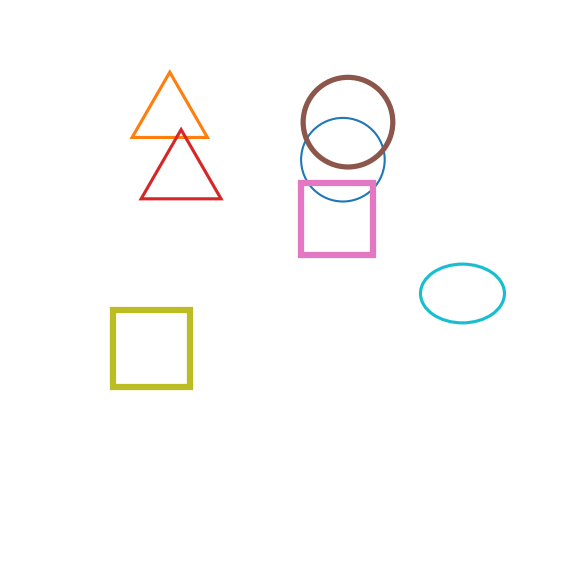[{"shape": "circle", "thickness": 1, "radius": 0.36, "center": [0.594, 0.723]}, {"shape": "triangle", "thickness": 1.5, "radius": 0.38, "center": [0.294, 0.799]}, {"shape": "triangle", "thickness": 1.5, "radius": 0.4, "center": [0.314, 0.695]}, {"shape": "circle", "thickness": 2.5, "radius": 0.39, "center": [0.603, 0.788]}, {"shape": "square", "thickness": 3, "radius": 0.31, "center": [0.584, 0.62]}, {"shape": "square", "thickness": 3, "radius": 0.33, "center": [0.262, 0.396]}, {"shape": "oval", "thickness": 1.5, "radius": 0.36, "center": [0.801, 0.491]}]